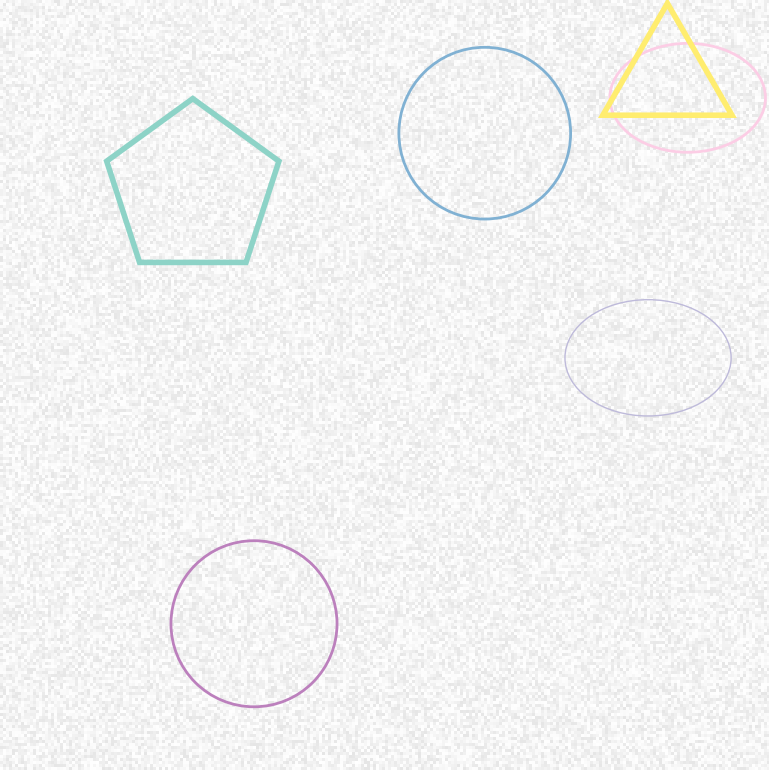[{"shape": "pentagon", "thickness": 2, "radius": 0.59, "center": [0.25, 0.754]}, {"shape": "oval", "thickness": 0.5, "radius": 0.54, "center": [0.842, 0.535]}, {"shape": "circle", "thickness": 1, "radius": 0.56, "center": [0.63, 0.827]}, {"shape": "oval", "thickness": 1, "radius": 0.51, "center": [0.893, 0.873]}, {"shape": "circle", "thickness": 1, "radius": 0.54, "center": [0.33, 0.19]}, {"shape": "triangle", "thickness": 2, "radius": 0.48, "center": [0.867, 0.899]}]